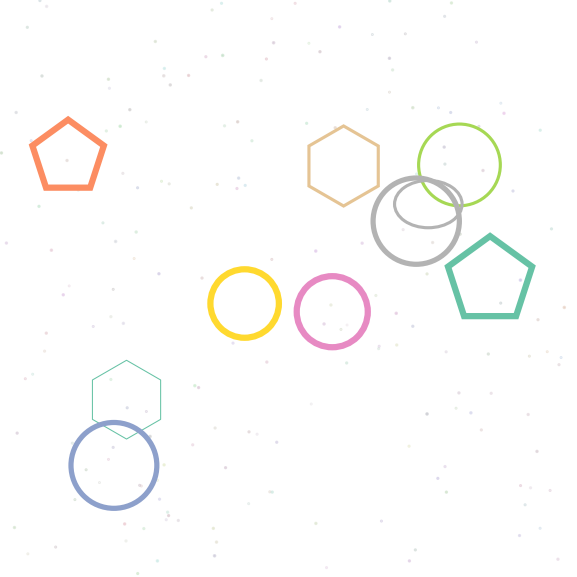[{"shape": "hexagon", "thickness": 0.5, "radius": 0.34, "center": [0.219, 0.307]}, {"shape": "pentagon", "thickness": 3, "radius": 0.38, "center": [0.849, 0.514]}, {"shape": "pentagon", "thickness": 3, "radius": 0.33, "center": [0.118, 0.727]}, {"shape": "circle", "thickness": 2.5, "radius": 0.37, "center": [0.197, 0.193]}, {"shape": "circle", "thickness": 3, "radius": 0.31, "center": [0.575, 0.459]}, {"shape": "circle", "thickness": 1.5, "radius": 0.35, "center": [0.796, 0.714]}, {"shape": "circle", "thickness": 3, "radius": 0.3, "center": [0.424, 0.474]}, {"shape": "hexagon", "thickness": 1.5, "radius": 0.35, "center": [0.595, 0.712]}, {"shape": "circle", "thickness": 2.5, "radius": 0.37, "center": [0.721, 0.616]}, {"shape": "oval", "thickness": 1.5, "radius": 0.29, "center": [0.742, 0.646]}]